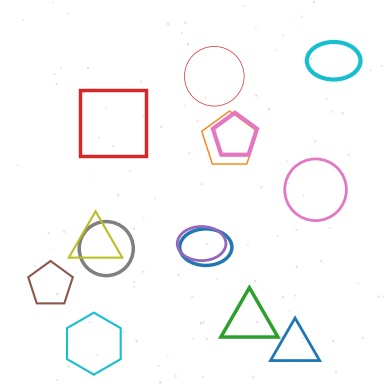[{"shape": "triangle", "thickness": 2, "radius": 0.37, "center": [0.766, 0.1]}, {"shape": "oval", "thickness": 2.5, "radius": 0.34, "center": [0.535, 0.358]}, {"shape": "pentagon", "thickness": 1, "radius": 0.38, "center": [0.596, 0.635]}, {"shape": "triangle", "thickness": 2.5, "radius": 0.43, "center": [0.648, 0.167]}, {"shape": "circle", "thickness": 0.5, "radius": 0.39, "center": [0.557, 0.802]}, {"shape": "square", "thickness": 2.5, "radius": 0.43, "center": [0.293, 0.681]}, {"shape": "oval", "thickness": 2, "radius": 0.32, "center": [0.524, 0.367]}, {"shape": "pentagon", "thickness": 1.5, "radius": 0.3, "center": [0.131, 0.261]}, {"shape": "circle", "thickness": 2, "radius": 0.4, "center": [0.82, 0.507]}, {"shape": "pentagon", "thickness": 3, "radius": 0.3, "center": [0.61, 0.647]}, {"shape": "circle", "thickness": 2.5, "radius": 0.35, "center": [0.276, 0.354]}, {"shape": "triangle", "thickness": 1.5, "radius": 0.4, "center": [0.248, 0.371]}, {"shape": "hexagon", "thickness": 1.5, "radius": 0.4, "center": [0.244, 0.107]}, {"shape": "oval", "thickness": 3, "radius": 0.35, "center": [0.867, 0.842]}]